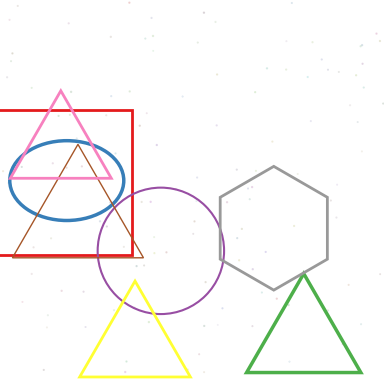[{"shape": "square", "thickness": 2, "radius": 0.94, "center": [0.155, 0.525]}, {"shape": "oval", "thickness": 2.5, "radius": 0.74, "center": [0.173, 0.531]}, {"shape": "triangle", "thickness": 2.5, "radius": 0.86, "center": [0.789, 0.118]}, {"shape": "circle", "thickness": 1.5, "radius": 0.82, "center": [0.418, 0.348]}, {"shape": "triangle", "thickness": 2, "radius": 0.83, "center": [0.351, 0.104]}, {"shape": "triangle", "thickness": 1, "radius": 0.98, "center": [0.202, 0.429]}, {"shape": "triangle", "thickness": 2, "radius": 0.76, "center": [0.158, 0.613]}, {"shape": "hexagon", "thickness": 2, "radius": 0.8, "center": [0.711, 0.407]}]